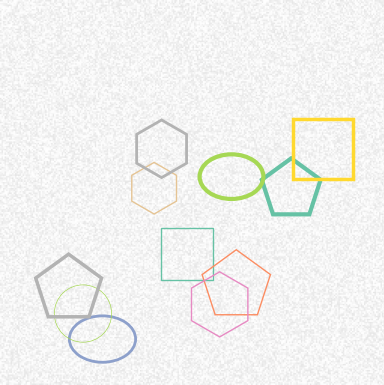[{"shape": "pentagon", "thickness": 3, "radius": 0.4, "center": [0.756, 0.508]}, {"shape": "square", "thickness": 1, "radius": 0.34, "center": [0.485, 0.341]}, {"shape": "pentagon", "thickness": 1, "radius": 0.47, "center": [0.614, 0.258]}, {"shape": "oval", "thickness": 2, "radius": 0.43, "center": [0.266, 0.119]}, {"shape": "hexagon", "thickness": 1, "radius": 0.42, "center": [0.571, 0.209]}, {"shape": "circle", "thickness": 0.5, "radius": 0.37, "center": [0.216, 0.186]}, {"shape": "oval", "thickness": 3, "radius": 0.41, "center": [0.601, 0.541]}, {"shape": "square", "thickness": 2.5, "radius": 0.39, "center": [0.84, 0.613]}, {"shape": "hexagon", "thickness": 1, "radius": 0.34, "center": [0.4, 0.511]}, {"shape": "pentagon", "thickness": 2.5, "radius": 0.45, "center": [0.178, 0.25]}, {"shape": "hexagon", "thickness": 2, "radius": 0.37, "center": [0.42, 0.614]}]